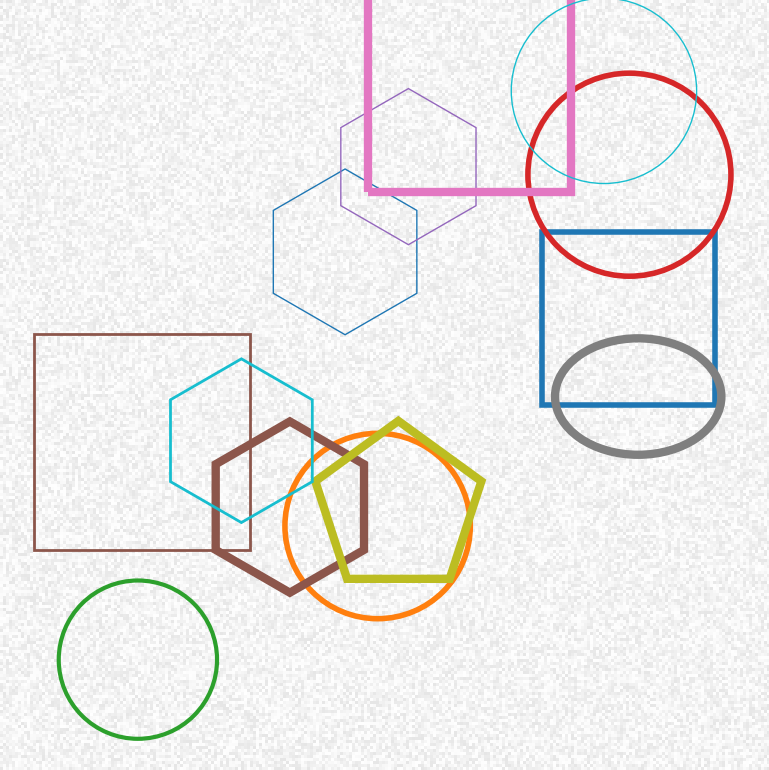[{"shape": "square", "thickness": 2, "radius": 0.56, "center": [0.816, 0.586]}, {"shape": "hexagon", "thickness": 0.5, "radius": 0.54, "center": [0.448, 0.673]}, {"shape": "circle", "thickness": 2, "radius": 0.6, "center": [0.49, 0.317]}, {"shape": "circle", "thickness": 1.5, "radius": 0.51, "center": [0.179, 0.143]}, {"shape": "circle", "thickness": 2, "radius": 0.66, "center": [0.817, 0.773]}, {"shape": "hexagon", "thickness": 0.5, "radius": 0.51, "center": [0.53, 0.784]}, {"shape": "square", "thickness": 1, "radius": 0.7, "center": [0.185, 0.426]}, {"shape": "hexagon", "thickness": 3, "radius": 0.56, "center": [0.376, 0.341]}, {"shape": "square", "thickness": 3, "radius": 0.66, "center": [0.61, 0.882]}, {"shape": "oval", "thickness": 3, "radius": 0.54, "center": [0.829, 0.485]}, {"shape": "pentagon", "thickness": 3, "radius": 0.57, "center": [0.517, 0.34]}, {"shape": "hexagon", "thickness": 1, "radius": 0.53, "center": [0.313, 0.428]}, {"shape": "circle", "thickness": 0.5, "radius": 0.6, "center": [0.784, 0.882]}]